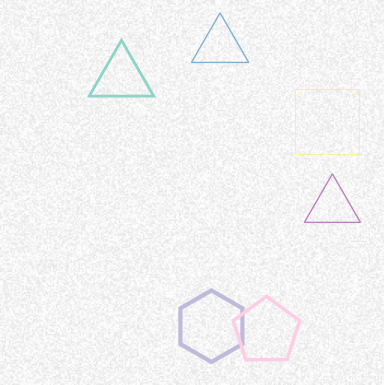[{"shape": "triangle", "thickness": 2, "radius": 0.48, "center": [0.316, 0.799]}, {"shape": "hexagon", "thickness": 3, "radius": 0.46, "center": [0.549, 0.153]}, {"shape": "triangle", "thickness": 1, "radius": 0.43, "center": [0.572, 0.881]}, {"shape": "pentagon", "thickness": 2.5, "radius": 0.45, "center": [0.692, 0.139]}, {"shape": "triangle", "thickness": 1, "radius": 0.42, "center": [0.863, 0.464]}, {"shape": "square", "thickness": 0.5, "radius": 0.42, "center": [0.849, 0.685]}]